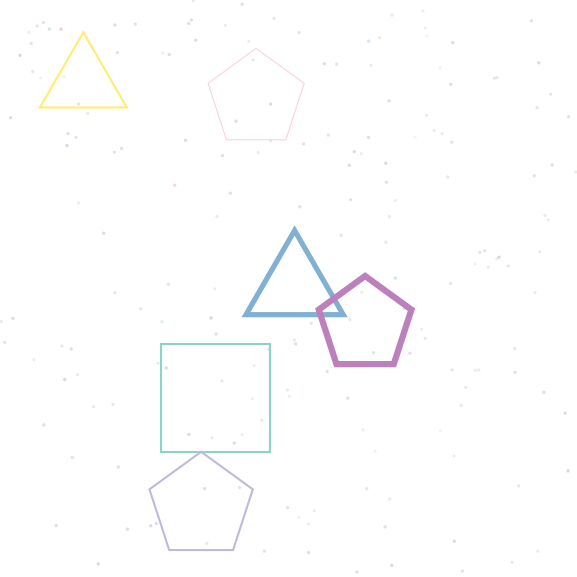[{"shape": "square", "thickness": 1, "radius": 0.47, "center": [0.373, 0.31]}, {"shape": "pentagon", "thickness": 1, "radius": 0.47, "center": [0.348, 0.123]}, {"shape": "triangle", "thickness": 2.5, "radius": 0.49, "center": [0.51, 0.503]}, {"shape": "pentagon", "thickness": 0.5, "radius": 0.44, "center": [0.444, 0.828]}, {"shape": "pentagon", "thickness": 3, "radius": 0.42, "center": [0.632, 0.437]}, {"shape": "triangle", "thickness": 1, "radius": 0.43, "center": [0.144, 0.856]}]